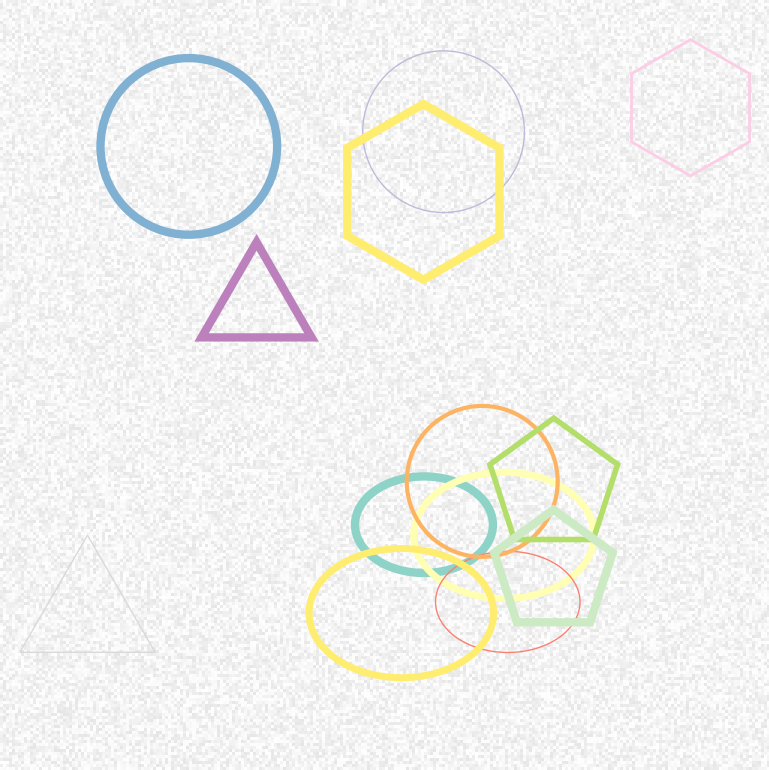[{"shape": "oval", "thickness": 3, "radius": 0.45, "center": [0.551, 0.319]}, {"shape": "oval", "thickness": 2.5, "radius": 0.59, "center": [0.654, 0.305]}, {"shape": "circle", "thickness": 0.5, "radius": 0.53, "center": [0.576, 0.829]}, {"shape": "oval", "thickness": 0.5, "radius": 0.47, "center": [0.659, 0.218]}, {"shape": "circle", "thickness": 3, "radius": 0.57, "center": [0.245, 0.81]}, {"shape": "circle", "thickness": 1.5, "radius": 0.49, "center": [0.626, 0.375]}, {"shape": "pentagon", "thickness": 2, "radius": 0.44, "center": [0.719, 0.37]}, {"shape": "hexagon", "thickness": 1, "radius": 0.44, "center": [0.897, 0.86]}, {"shape": "triangle", "thickness": 0.5, "radius": 0.51, "center": [0.114, 0.204]}, {"shape": "triangle", "thickness": 3, "radius": 0.41, "center": [0.333, 0.603]}, {"shape": "pentagon", "thickness": 3, "radius": 0.4, "center": [0.719, 0.257]}, {"shape": "oval", "thickness": 2.5, "radius": 0.6, "center": [0.521, 0.204]}, {"shape": "hexagon", "thickness": 3, "radius": 0.57, "center": [0.55, 0.751]}]